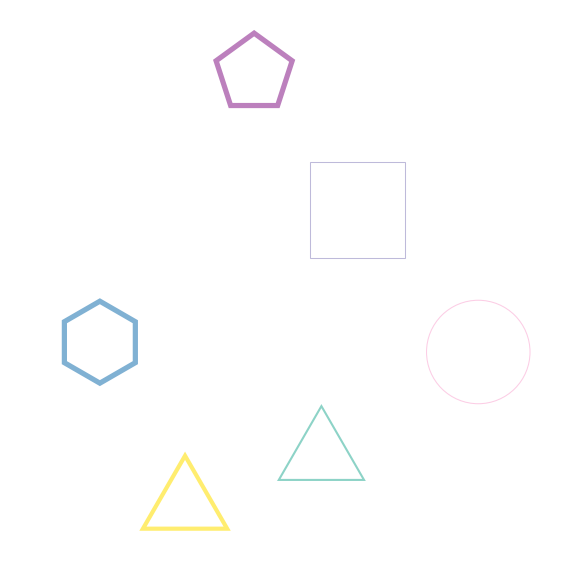[{"shape": "triangle", "thickness": 1, "radius": 0.43, "center": [0.557, 0.211]}, {"shape": "square", "thickness": 0.5, "radius": 0.41, "center": [0.619, 0.635]}, {"shape": "hexagon", "thickness": 2.5, "radius": 0.35, "center": [0.173, 0.407]}, {"shape": "circle", "thickness": 0.5, "radius": 0.45, "center": [0.828, 0.39]}, {"shape": "pentagon", "thickness": 2.5, "radius": 0.35, "center": [0.44, 0.872]}, {"shape": "triangle", "thickness": 2, "radius": 0.42, "center": [0.32, 0.126]}]